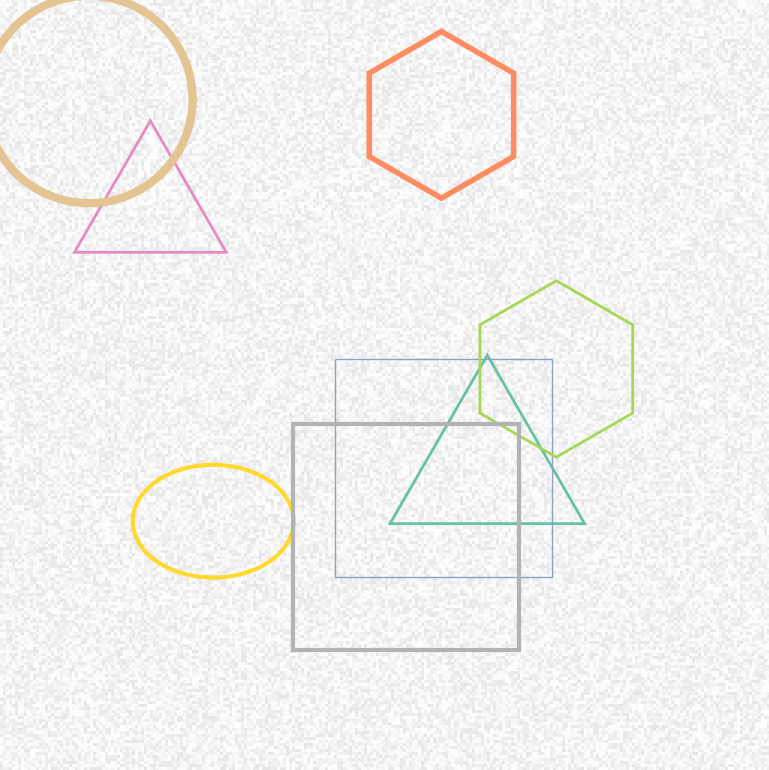[{"shape": "triangle", "thickness": 1, "radius": 0.73, "center": [0.633, 0.393]}, {"shape": "hexagon", "thickness": 2, "radius": 0.54, "center": [0.573, 0.851]}, {"shape": "square", "thickness": 0.5, "radius": 0.71, "center": [0.576, 0.392]}, {"shape": "triangle", "thickness": 1, "radius": 0.57, "center": [0.195, 0.729]}, {"shape": "hexagon", "thickness": 1, "radius": 0.57, "center": [0.722, 0.521]}, {"shape": "oval", "thickness": 1.5, "radius": 0.52, "center": [0.277, 0.323]}, {"shape": "circle", "thickness": 3, "radius": 0.67, "center": [0.115, 0.871]}, {"shape": "square", "thickness": 1.5, "radius": 0.73, "center": [0.527, 0.303]}]